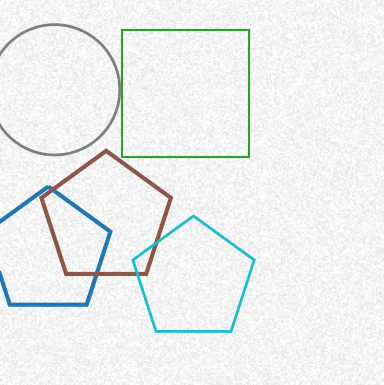[{"shape": "pentagon", "thickness": 3, "radius": 0.85, "center": [0.125, 0.346]}, {"shape": "square", "thickness": 1.5, "radius": 0.82, "center": [0.482, 0.758]}, {"shape": "pentagon", "thickness": 3, "radius": 0.88, "center": [0.276, 0.431]}, {"shape": "circle", "thickness": 2, "radius": 0.85, "center": [0.142, 0.767]}, {"shape": "pentagon", "thickness": 2, "radius": 0.83, "center": [0.503, 0.273]}]